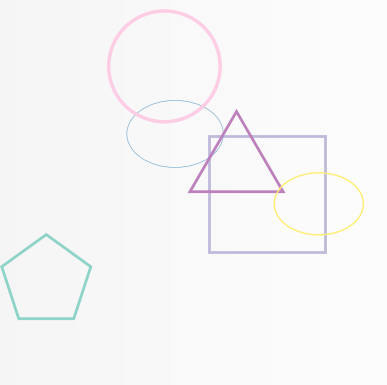[{"shape": "pentagon", "thickness": 2, "radius": 0.6, "center": [0.119, 0.27]}, {"shape": "square", "thickness": 2, "radius": 0.75, "center": [0.688, 0.497]}, {"shape": "oval", "thickness": 0.5, "radius": 0.62, "center": [0.452, 0.652]}, {"shape": "circle", "thickness": 2.5, "radius": 0.72, "center": [0.424, 0.828]}, {"shape": "triangle", "thickness": 2, "radius": 0.69, "center": [0.61, 0.571]}, {"shape": "oval", "thickness": 1, "radius": 0.58, "center": [0.823, 0.47]}]